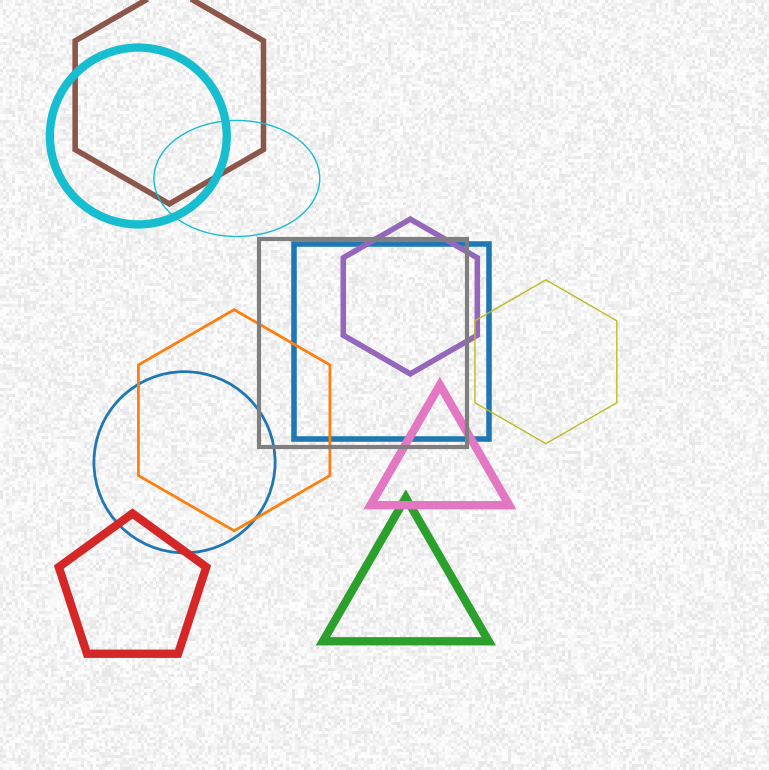[{"shape": "square", "thickness": 2, "radius": 0.63, "center": [0.508, 0.556]}, {"shape": "circle", "thickness": 1, "radius": 0.59, "center": [0.24, 0.4]}, {"shape": "hexagon", "thickness": 1, "radius": 0.72, "center": [0.304, 0.454]}, {"shape": "triangle", "thickness": 3, "radius": 0.62, "center": [0.527, 0.229]}, {"shape": "pentagon", "thickness": 3, "radius": 0.5, "center": [0.172, 0.232]}, {"shape": "hexagon", "thickness": 2, "radius": 0.5, "center": [0.533, 0.615]}, {"shape": "hexagon", "thickness": 2, "radius": 0.71, "center": [0.22, 0.876]}, {"shape": "triangle", "thickness": 3, "radius": 0.52, "center": [0.571, 0.396]}, {"shape": "square", "thickness": 1.5, "radius": 0.67, "center": [0.471, 0.555]}, {"shape": "hexagon", "thickness": 0.5, "radius": 0.53, "center": [0.709, 0.53]}, {"shape": "oval", "thickness": 0.5, "radius": 0.54, "center": [0.308, 0.768]}, {"shape": "circle", "thickness": 3, "radius": 0.57, "center": [0.18, 0.823]}]